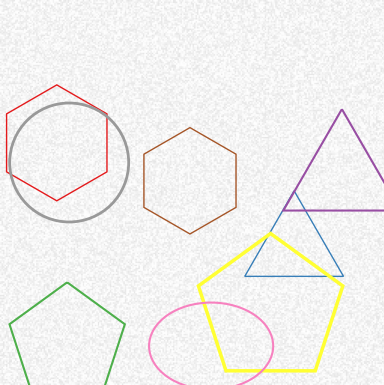[{"shape": "hexagon", "thickness": 1, "radius": 0.75, "center": [0.147, 0.629]}, {"shape": "triangle", "thickness": 1, "radius": 0.74, "center": [0.764, 0.356]}, {"shape": "pentagon", "thickness": 1.5, "radius": 0.79, "center": [0.174, 0.109]}, {"shape": "triangle", "thickness": 1.5, "radius": 0.88, "center": [0.888, 0.541]}, {"shape": "pentagon", "thickness": 2.5, "radius": 0.99, "center": [0.703, 0.196]}, {"shape": "hexagon", "thickness": 1, "radius": 0.69, "center": [0.493, 0.53]}, {"shape": "oval", "thickness": 1.5, "radius": 0.81, "center": [0.548, 0.101]}, {"shape": "circle", "thickness": 2, "radius": 0.77, "center": [0.18, 0.578]}]